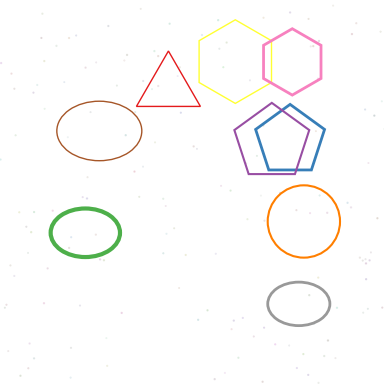[{"shape": "triangle", "thickness": 1, "radius": 0.48, "center": [0.437, 0.772]}, {"shape": "pentagon", "thickness": 2, "radius": 0.47, "center": [0.753, 0.635]}, {"shape": "oval", "thickness": 3, "radius": 0.45, "center": [0.222, 0.395]}, {"shape": "pentagon", "thickness": 1.5, "radius": 0.51, "center": [0.706, 0.631]}, {"shape": "circle", "thickness": 1.5, "radius": 0.47, "center": [0.789, 0.425]}, {"shape": "hexagon", "thickness": 1, "radius": 0.54, "center": [0.611, 0.84]}, {"shape": "oval", "thickness": 1, "radius": 0.55, "center": [0.258, 0.66]}, {"shape": "hexagon", "thickness": 2, "radius": 0.43, "center": [0.759, 0.839]}, {"shape": "oval", "thickness": 2, "radius": 0.4, "center": [0.776, 0.211]}]